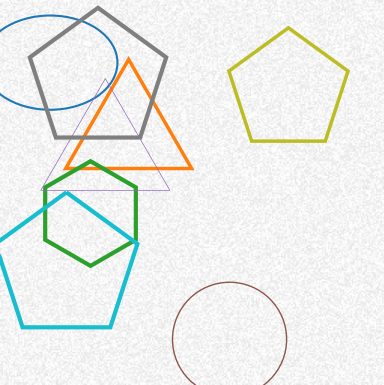[{"shape": "oval", "thickness": 1.5, "radius": 0.87, "center": [0.13, 0.837]}, {"shape": "triangle", "thickness": 2.5, "radius": 0.94, "center": [0.334, 0.657]}, {"shape": "hexagon", "thickness": 3, "radius": 0.68, "center": [0.235, 0.445]}, {"shape": "triangle", "thickness": 0.5, "radius": 0.97, "center": [0.274, 0.602]}, {"shape": "circle", "thickness": 1, "radius": 0.74, "center": [0.596, 0.119]}, {"shape": "pentagon", "thickness": 3, "radius": 0.93, "center": [0.255, 0.793]}, {"shape": "pentagon", "thickness": 2.5, "radius": 0.81, "center": [0.749, 0.765]}, {"shape": "pentagon", "thickness": 3, "radius": 0.97, "center": [0.173, 0.307]}]